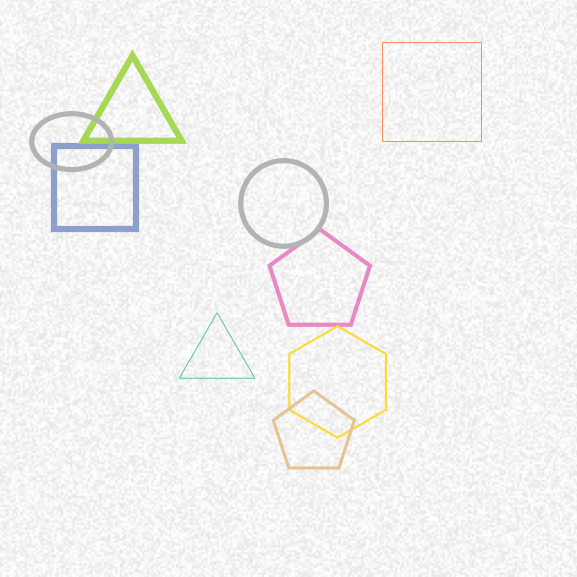[{"shape": "triangle", "thickness": 0.5, "radius": 0.38, "center": [0.376, 0.382]}, {"shape": "square", "thickness": 0.5, "radius": 0.43, "center": [0.747, 0.84]}, {"shape": "square", "thickness": 3, "radius": 0.36, "center": [0.164, 0.674]}, {"shape": "pentagon", "thickness": 2, "radius": 0.46, "center": [0.554, 0.511]}, {"shape": "triangle", "thickness": 3, "radius": 0.49, "center": [0.229, 0.805]}, {"shape": "hexagon", "thickness": 1, "radius": 0.48, "center": [0.585, 0.338]}, {"shape": "pentagon", "thickness": 1.5, "radius": 0.37, "center": [0.543, 0.249]}, {"shape": "circle", "thickness": 2.5, "radius": 0.37, "center": [0.491, 0.647]}, {"shape": "oval", "thickness": 2.5, "radius": 0.35, "center": [0.124, 0.754]}]